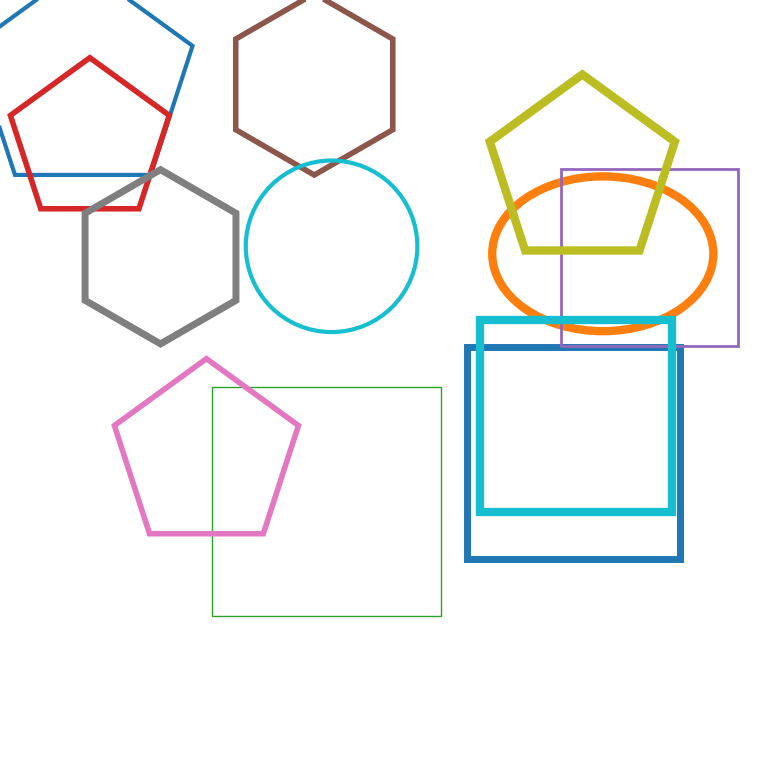[{"shape": "square", "thickness": 2.5, "radius": 0.69, "center": [0.745, 0.411]}, {"shape": "pentagon", "thickness": 1.5, "radius": 0.75, "center": [0.108, 0.894]}, {"shape": "oval", "thickness": 3, "radius": 0.72, "center": [0.783, 0.67]}, {"shape": "square", "thickness": 0.5, "radius": 0.74, "center": [0.424, 0.348]}, {"shape": "pentagon", "thickness": 2, "radius": 0.54, "center": [0.117, 0.817]}, {"shape": "square", "thickness": 1, "radius": 0.57, "center": [0.843, 0.666]}, {"shape": "hexagon", "thickness": 2, "radius": 0.59, "center": [0.408, 0.89]}, {"shape": "pentagon", "thickness": 2, "radius": 0.63, "center": [0.268, 0.409]}, {"shape": "hexagon", "thickness": 2.5, "radius": 0.57, "center": [0.208, 0.667]}, {"shape": "pentagon", "thickness": 3, "radius": 0.63, "center": [0.756, 0.777]}, {"shape": "square", "thickness": 3, "radius": 0.62, "center": [0.748, 0.459]}, {"shape": "circle", "thickness": 1.5, "radius": 0.56, "center": [0.431, 0.68]}]